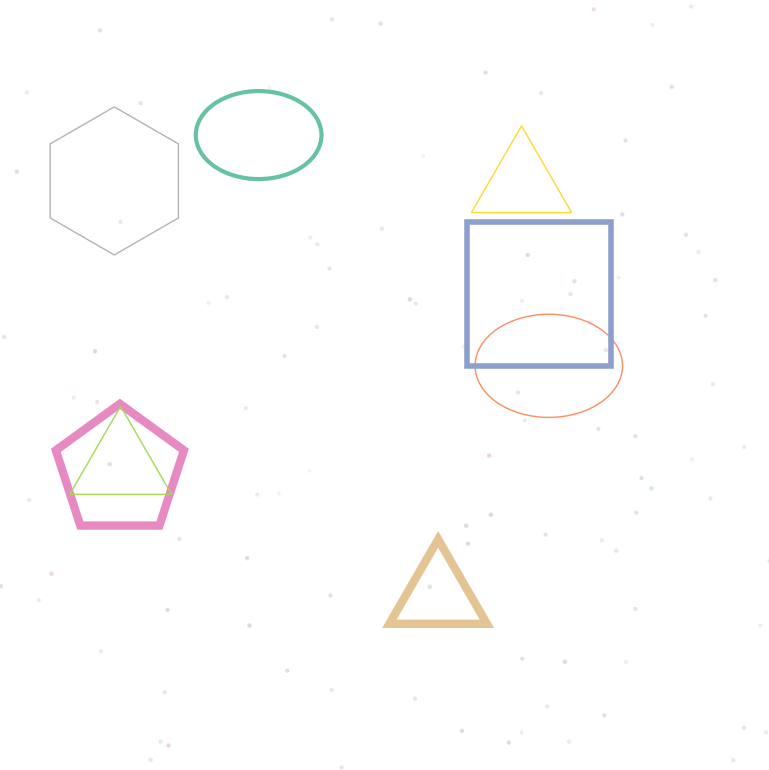[{"shape": "oval", "thickness": 1.5, "radius": 0.41, "center": [0.336, 0.825]}, {"shape": "oval", "thickness": 0.5, "radius": 0.48, "center": [0.713, 0.525]}, {"shape": "square", "thickness": 2, "radius": 0.47, "center": [0.7, 0.618]}, {"shape": "pentagon", "thickness": 3, "radius": 0.44, "center": [0.156, 0.388]}, {"shape": "triangle", "thickness": 0.5, "radius": 0.38, "center": [0.157, 0.396]}, {"shape": "triangle", "thickness": 0.5, "radius": 0.38, "center": [0.677, 0.762]}, {"shape": "triangle", "thickness": 3, "radius": 0.37, "center": [0.569, 0.226]}, {"shape": "hexagon", "thickness": 0.5, "radius": 0.48, "center": [0.148, 0.765]}]